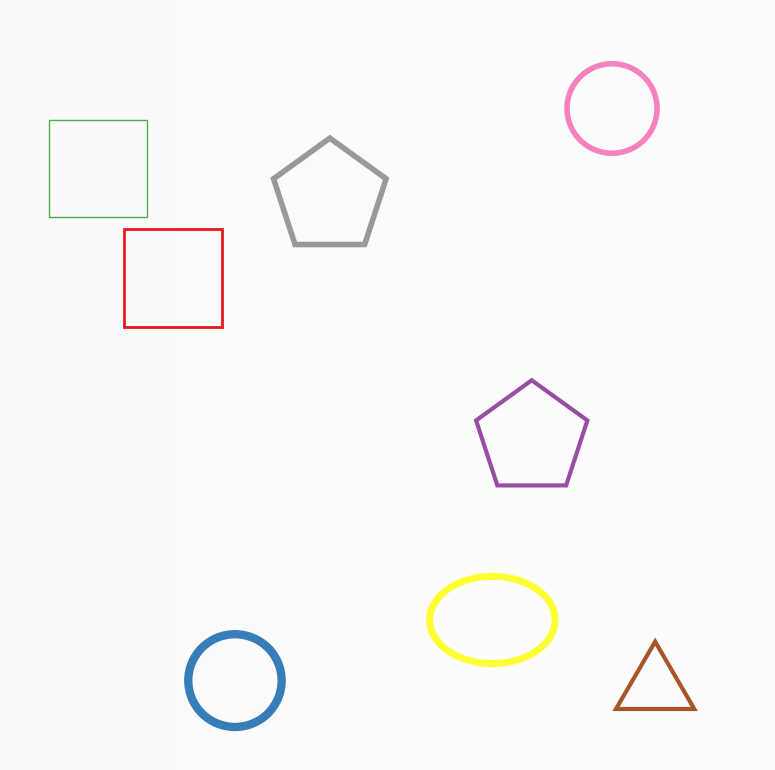[{"shape": "square", "thickness": 1, "radius": 0.32, "center": [0.223, 0.639]}, {"shape": "circle", "thickness": 3, "radius": 0.3, "center": [0.303, 0.116]}, {"shape": "square", "thickness": 0.5, "radius": 0.32, "center": [0.127, 0.781]}, {"shape": "pentagon", "thickness": 1.5, "radius": 0.38, "center": [0.686, 0.431]}, {"shape": "oval", "thickness": 2.5, "radius": 0.4, "center": [0.635, 0.195]}, {"shape": "triangle", "thickness": 1.5, "radius": 0.29, "center": [0.845, 0.108]}, {"shape": "circle", "thickness": 2, "radius": 0.29, "center": [0.79, 0.859]}, {"shape": "pentagon", "thickness": 2, "radius": 0.38, "center": [0.426, 0.744]}]